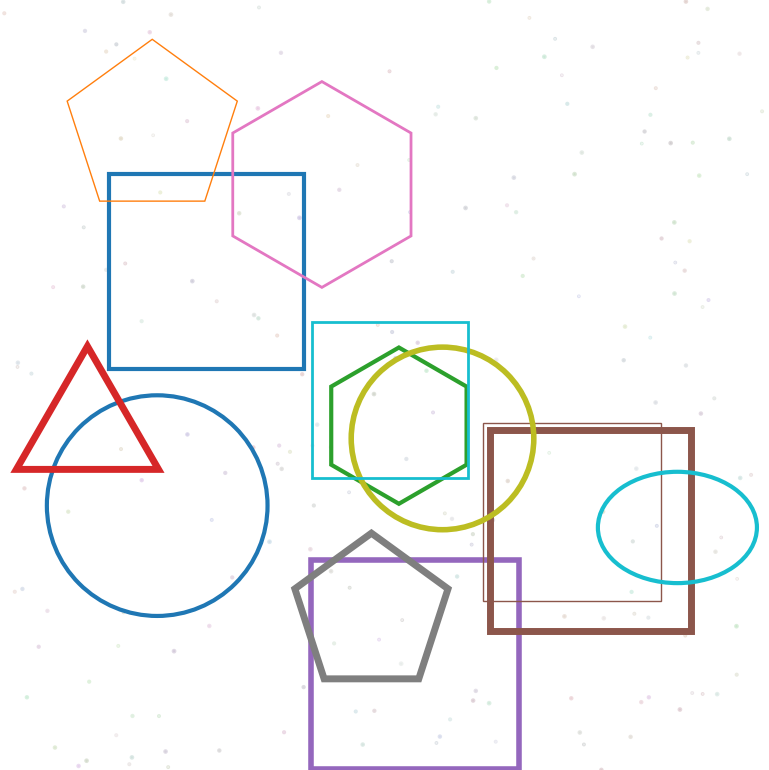[{"shape": "square", "thickness": 1.5, "radius": 0.63, "center": [0.268, 0.647]}, {"shape": "circle", "thickness": 1.5, "radius": 0.72, "center": [0.204, 0.343]}, {"shape": "pentagon", "thickness": 0.5, "radius": 0.58, "center": [0.198, 0.833]}, {"shape": "hexagon", "thickness": 1.5, "radius": 0.51, "center": [0.518, 0.447]}, {"shape": "triangle", "thickness": 2.5, "radius": 0.53, "center": [0.114, 0.444]}, {"shape": "square", "thickness": 2, "radius": 0.68, "center": [0.539, 0.137]}, {"shape": "square", "thickness": 2.5, "radius": 0.65, "center": [0.766, 0.312]}, {"shape": "square", "thickness": 0.5, "radius": 0.58, "center": [0.743, 0.335]}, {"shape": "hexagon", "thickness": 1, "radius": 0.67, "center": [0.418, 0.76]}, {"shape": "pentagon", "thickness": 2.5, "radius": 0.52, "center": [0.482, 0.203]}, {"shape": "circle", "thickness": 2, "radius": 0.59, "center": [0.575, 0.431]}, {"shape": "square", "thickness": 1, "radius": 0.51, "center": [0.507, 0.48]}, {"shape": "oval", "thickness": 1.5, "radius": 0.52, "center": [0.88, 0.315]}]